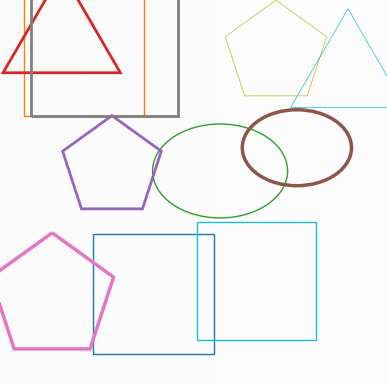[{"shape": "square", "thickness": 1, "radius": 0.78, "center": [0.396, 0.236]}, {"shape": "square", "thickness": 1, "radius": 0.77, "center": [0.217, 0.855]}, {"shape": "oval", "thickness": 1, "radius": 0.87, "center": [0.568, 0.556]}, {"shape": "triangle", "thickness": 2, "radius": 0.87, "center": [0.159, 0.898]}, {"shape": "pentagon", "thickness": 2, "radius": 0.67, "center": [0.289, 0.566]}, {"shape": "oval", "thickness": 2.5, "radius": 0.7, "center": [0.766, 0.616]}, {"shape": "pentagon", "thickness": 2.5, "radius": 0.83, "center": [0.134, 0.229]}, {"shape": "square", "thickness": 2, "radius": 0.95, "center": [0.27, 0.889]}, {"shape": "pentagon", "thickness": 0.5, "radius": 0.69, "center": [0.712, 0.862]}, {"shape": "square", "thickness": 1, "radius": 0.77, "center": [0.663, 0.271]}, {"shape": "triangle", "thickness": 0.5, "radius": 0.85, "center": [0.898, 0.807]}]